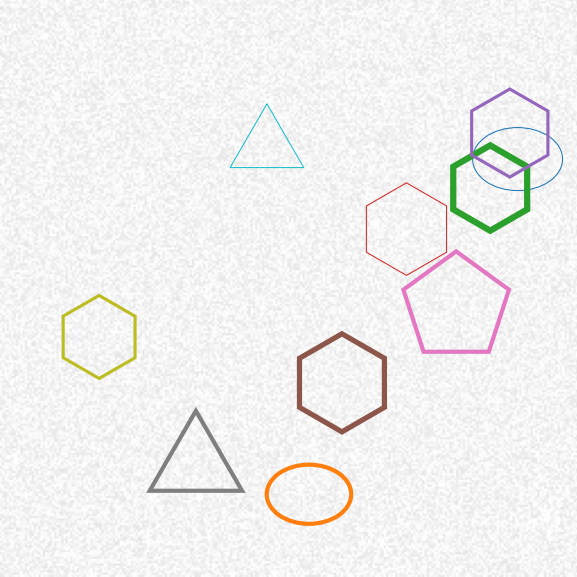[{"shape": "oval", "thickness": 0.5, "radius": 0.39, "center": [0.896, 0.724]}, {"shape": "oval", "thickness": 2, "radius": 0.37, "center": [0.535, 0.143]}, {"shape": "hexagon", "thickness": 3, "radius": 0.37, "center": [0.849, 0.674]}, {"shape": "hexagon", "thickness": 0.5, "radius": 0.4, "center": [0.704, 0.602]}, {"shape": "hexagon", "thickness": 1.5, "radius": 0.38, "center": [0.883, 0.769]}, {"shape": "hexagon", "thickness": 2.5, "radius": 0.42, "center": [0.592, 0.336]}, {"shape": "pentagon", "thickness": 2, "radius": 0.48, "center": [0.79, 0.468]}, {"shape": "triangle", "thickness": 2, "radius": 0.46, "center": [0.339, 0.195]}, {"shape": "hexagon", "thickness": 1.5, "radius": 0.36, "center": [0.172, 0.416]}, {"shape": "triangle", "thickness": 0.5, "radius": 0.37, "center": [0.462, 0.746]}]